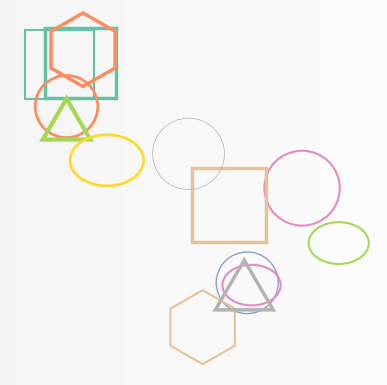[{"shape": "square", "thickness": 2.5, "radius": 0.46, "center": [0.208, 0.837]}, {"shape": "square", "thickness": 1.5, "radius": 0.45, "center": [0.155, 0.832]}, {"shape": "hexagon", "thickness": 2.5, "radius": 0.48, "center": [0.214, 0.871]}, {"shape": "circle", "thickness": 2, "radius": 0.4, "center": [0.172, 0.723]}, {"shape": "circle", "thickness": 1, "radius": 0.4, "center": [0.638, 0.265]}, {"shape": "circle", "thickness": 1.5, "radius": 0.49, "center": [0.78, 0.511]}, {"shape": "oval", "thickness": 1.5, "radius": 0.38, "center": [0.649, 0.259]}, {"shape": "oval", "thickness": 1.5, "radius": 0.39, "center": [0.874, 0.369]}, {"shape": "triangle", "thickness": 3, "radius": 0.35, "center": [0.172, 0.673]}, {"shape": "oval", "thickness": 2, "radius": 0.47, "center": [0.276, 0.584]}, {"shape": "square", "thickness": 2.5, "radius": 0.48, "center": [0.591, 0.468]}, {"shape": "hexagon", "thickness": 1.5, "radius": 0.48, "center": [0.523, 0.15]}, {"shape": "circle", "thickness": 0.5, "radius": 0.46, "center": [0.487, 0.6]}, {"shape": "triangle", "thickness": 2.5, "radius": 0.43, "center": [0.63, 0.238]}]